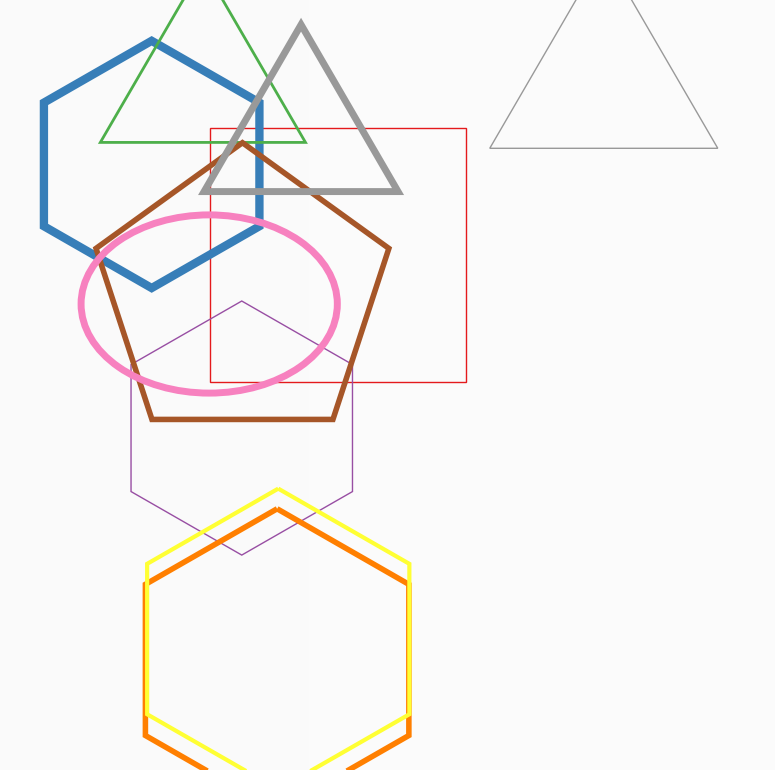[{"shape": "square", "thickness": 0.5, "radius": 0.82, "center": [0.436, 0.669]}, {"shape": "hexagon", "thickness": 3, "radius": 0.8, "center": [0.196, 0.786]}, {"shape": "triangle", "thickness": 1, "radius": 0.76, "center": [0.262, 0.891]}, {"shape": "hexagon", "thickness": 0.5, "radius": 0.82, "center": [0.312, 0.444]}, {"shape": "hexagon", "thickness": 2, "radius": 0.98, "center": [0.358, 0.143]}, {"shape": "hexagon", "thickness": 1.5, "radius": 0.98, "center": [0.359, 0.17]}, {"shape": "pentagon", "thickness": 2, "radius": 0.99, "center": [0.313, 0.616]}, {"shape": "oval", "thickness": 2.5, "radius": 0.83, "center": [0.27, 0.605]}, {"shape": "triangle", "thickness": 2.5, "radius": 0.72, "center": [0.388, 0.823]}, {"shape": "triangle", "thickness": 0.5, "radius": 0.85, "center": [0.779, 0.892]}]